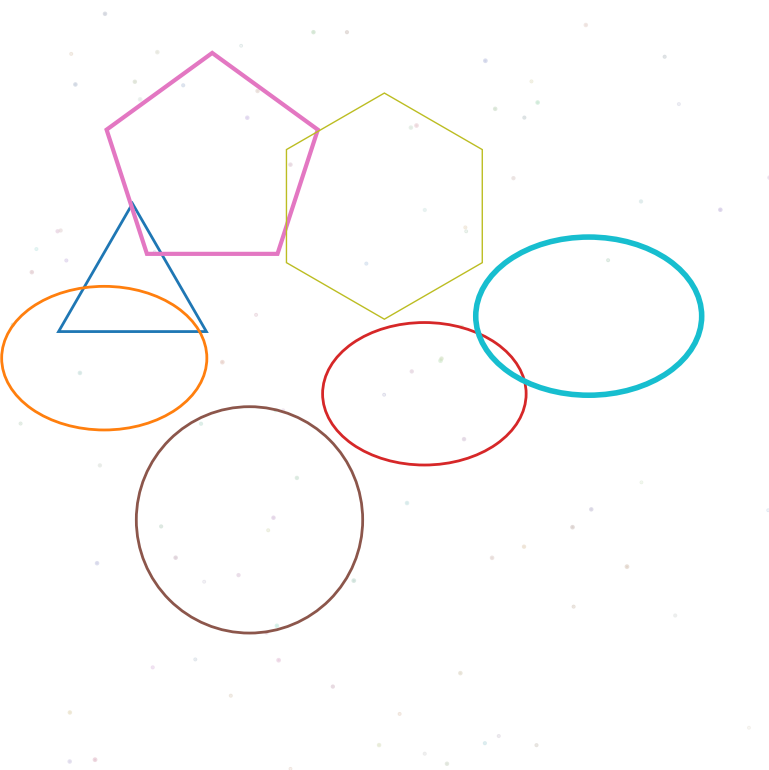[{"shape": "triangle", "thickness": 1, "radius": 0.55, "center": [0.172, 0.625]}, {"shape": "oval", "thickness": 1, "radius": 0.67, "center": [0.135, 0.535]}, {"shape": "oval", "thickness": 1, "radius": 0.66, "center": [0.551, 0.489]}, {"shape": "circle", "thickness": 1, "radius": 0.73, "center": [0.324, 0.325]}, {"shape": "pentagon", "thickness": 1.5, "radius": 0.72, "center": [0.276, 0.787]}, {"shape": "hexagon", "thickness": 0.5, "radius": 0.73, "center": [0.499, 0.732]}, {"shape": "oval", "thickness": 2, "radius": 0.73, "center": [0.765, 0.589]}]